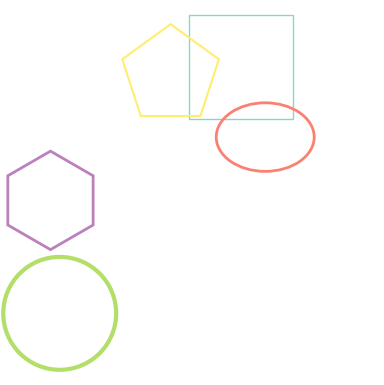[{"shape": "square", "thickness": 1, "radius": 0.68, "center": [0.627, 0.826]}, {"shape": "oval", "thickness": 2, "radius": 0.64, "center": [0.689, 0.644]}, {"shape": "circle", "thickness": 3, "radius": 0.73, "center": [0.155, 0.186]}, {"shape": "hexagon", "thickness": 2, "radius": 0.64, "center": [0.131, 0.48]}, {"shape": "pentagon", "thickness": 1.5, "radius": 0.66, "center": [0.443, 0.805]}]